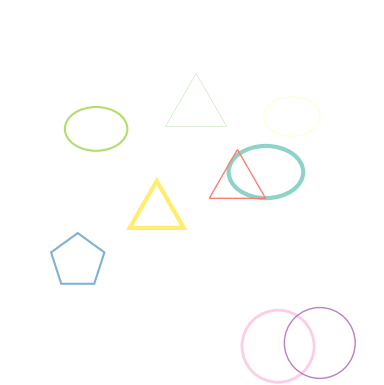[{"shape": "oval", "thickness": 3, "radius": 0.48, "center": [0.691, 0.553]}, {"shape": "oval", "thickness": 0.5, "radius": 0.37, "center": [0.758, 0.697]}, {"shape": "triangle", "thickness": 1, "radius": 0.42, "center": [0.617, 0.527]}, {"shape": "pentagon", "thickness": 1.5, "radius": 0.36, "center": [0.202, 0.322]}, {"shape": "oval", "thickness": 1.5, "radius": 0.41, "center": [0.25, 0.665]}, {"shape": "circle", "thickness": 2, "radius": 0.47, "center": [0.722, 0.101]}, {"shape": "circle", "thickness": 1, "radius": 0.46, "center": [0.831, 0.109]}, {"shape": "triangle", "thickness": 0.5, "radius": 0.46, "center": [0.509, 0.718]}, {"shape": "triangle", "thickness": 3, "radius": 0.41, "center": [0.407, 0.449]}]